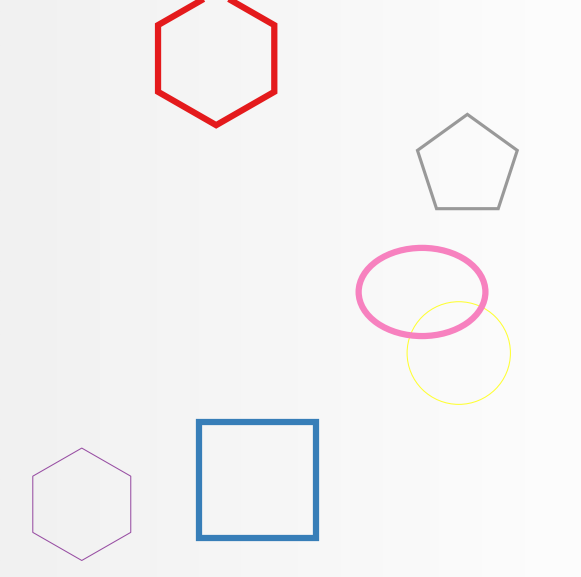[{"shape": "hexagon", "thickness": 3, "radius": 0.58, "center": [0.372, 0.898]}, {"shape": "square", "thickness": 3, "radius": 0.5, "center": [0.443, 0.167]}, {"shape": "hexagon", "thickness": 0.5, "radius": 0.49, "center": [0.141, 0.126]}, {"shape": "circle", "thickness": 0.5, "radius": 0.44, "center": [0.789, 0.388]}, {"shape": "oval", "thickness": 3, "radius": 0.55, "center": [0.726, 0.494]}, {"shape": "pentagon", "thickness": 1.5, "radius": 0.45, "center": [0.804, 0.711]}]